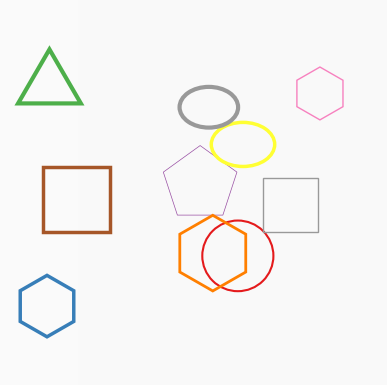[{"shape": "circle", "thickness": 1.5, "radius": 0.46, "center": [0.614, 0.335]}, {"shape": "hexagon", "thickness": 2.5, "radius": 0.4, "center": [0.121, 0.205]}, {"shape": "triangle", "thickness": 3, "radius": 0.47, "center": [0.128, 0.778]}, {"shape": "pentagon", "thickness": 0.5, "radius": 0.5, "center": [0.516, 0.522]}, {"shape": "hexagon", "thickness": 2, "radius": 0.49, "center": [0.549, 0.343]}, {"shape": "oval", "thickness": 2.5, "radius": 0.41, "center": [0.627, 0.625]}, {"shape": "square", "thickness": 2.5, "radius": 0.43, "center": [0.197, 0.482]}, {"shape": "hexagon", "thickness": 1, "radius": 0.34, "center": [0.826, 0.757]}, {"shape": "square", "thickness": 1, "radius": 0.35, "center": [0.75, 0.468]}, {"shape": "oval", "thickness": 3, "radius": 0.38, "center": [0.539, 0.721]}]